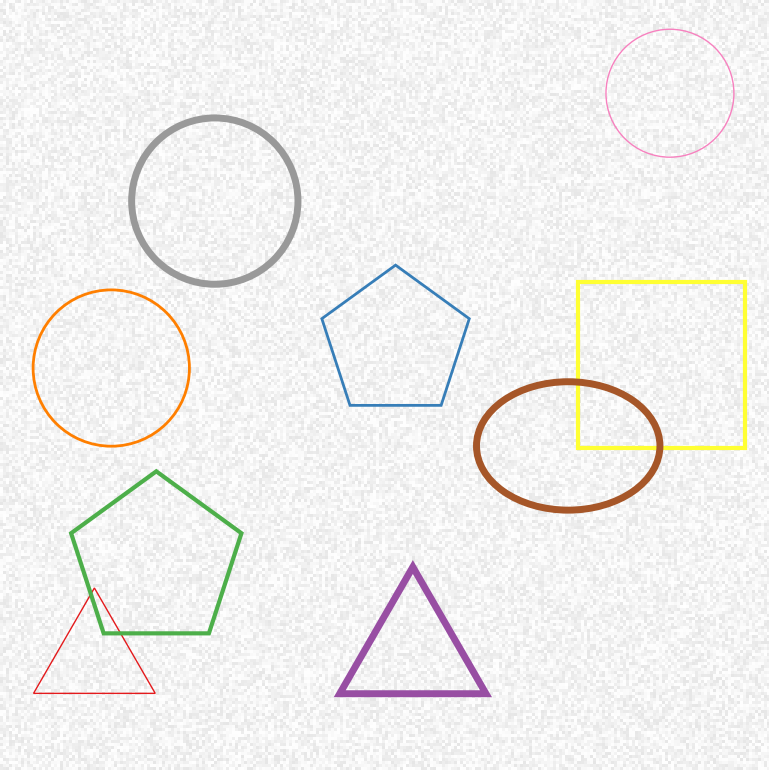[{"shape": "triangle", "thickness": 0.5, "radius": 0.46, "center": [0.123, 0.145]}, {"shape": "pentagon", "thickness": 1, "radius": 0.5, "center": [0.514, 0.555]}, {"shape": "pentagon", "thickness": 1.5, "radius": 0.58, "center": [0.203, 0.272]}, {"shape": "triangle", "thickness": 2.5, "radius": 0.55, "center": [0.536, 0.154]}, {"shape": "circle", "thickness": 1, "radius": 0.51, "center": [0.145, 0.522]}, {"shape": "square", "thickness": 1.5, "radius": 0.54, "center": [0.859, 0.526]}, {"shape": "oval", "thickness": 2.5, "radius": 0.6, "center": [0.738, 0.421]}, {"shape": "circle", "thickness": 0.5, "radius": 0.42, "center": [0.87, 0.879]}, {"shape": "circle", "thickness": 2.5, "radius": 0.54, "center": [0.279, 0.739]}]